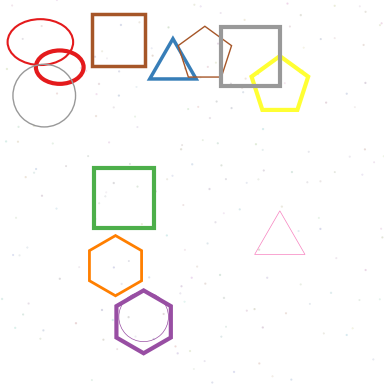[{"shape": "oval", "thickness": 3, "radius": 0.31, "center": [0.155, 0.826]}, {"shape": "oval", "thickness": 1.5, "radius": 0.43, "center": [0.105, 0.891]}, {"shape": "triangle", "thickness": 2.5, "radius": 0.35, "center": [0.449, 0.83]}, {"shape": "square", "thickness": 3, "radius": 0.39, "center": [0.321, 0.486]}, {"shape": "hexagon", "thickness": 3, "radius": 0.41, "center": [0.373, 0.164]}, {"shape": "circle", "thickness": 0.5, "radius": 0.32, "center": [0.373, 0.177]}, {"shape": "hexagon", "thickness": 2, "radius": 0.39, "center": [0.3, 0.31]}, {"shape": "pentagon", "thickness": 3, "radius": 0.39, "center": [0.727, 0.777]}, {"shape": "pentagon", "thickness": 1, "radius": 0.36, "center": [0.532, 0.859]}, {"shape": "square", "thickness": 2.5, "radius": 0.34, "center": [0.308, 0.896]}, {"shape": "triangle", "thickness": 0.5, "radius": 0.38, "center": [0.727, 0.377]}, {"shape": "circle", "thickness": 1, "radius": 0.41, "center": [0.115, 0.752]}, {"shape": "square", "thickness": 3, "radius": 0.38, "center": [0.65, 0.853]}]